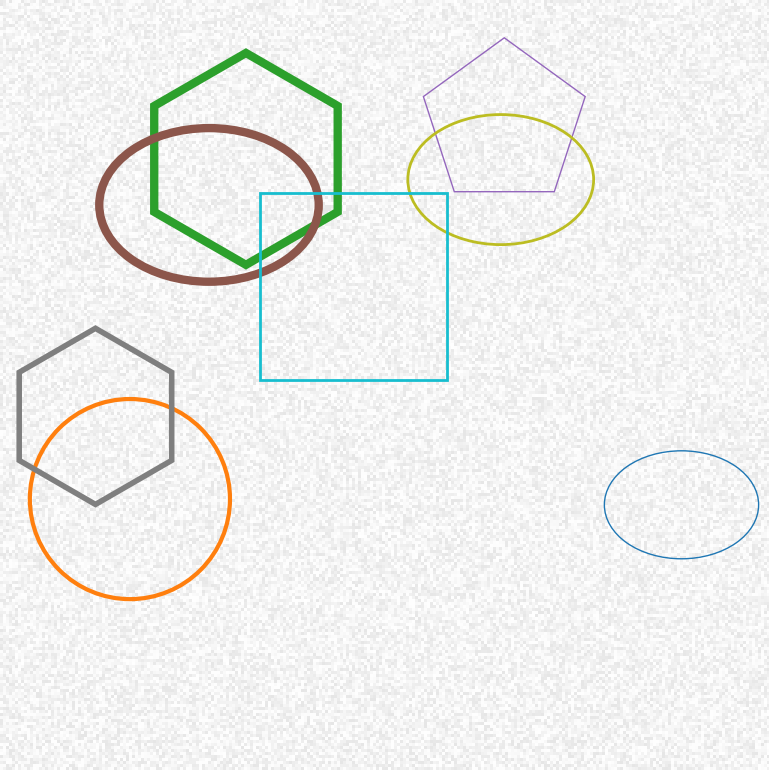[{"shape": "oval", "thickness": 0.5, "radius": 0.5, "center": [0.885, 0.344]}, {"shape": "circle", "thickness": 1.5, "radius": 0.65, "center": [0.169, 0.352]}, {"shape": "hexagon", "thickness": 3, "radius": 0.69, "center": [0.319, 0.794]}, {"shape": "pentagon", "thickness": 0.5, "radius": 0.55, "center": [0.655, 0.84]}, {"shape": "oval", "thickness": 3, "radius": 0.71, "center": [0.271, 0.734]}, {"shape": "hexagon", "thickness": 2, "radius": 0.57, "center": [0.124, 0.459]}, {"shape": "oval", "thickness": 1, "radius": 0.6, "center": [0.65, 0.767]}, {"shape": "square", "thickness": 1, "radius": 0.61, "center": [0.459, 0.629]}]